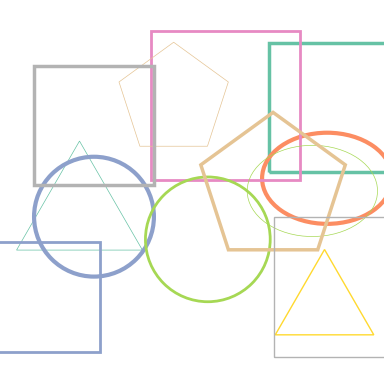[{"shape": "triangle", "thickness": 0.5, "radius": 0.94, "center": [0.206, 0.445]}, {"shape": "square", "thickness": 2.5, "radius": 0.84, "center": [0.866, 0.722]}, {"shape": "oval", "thickness": 3, "radius": 0.85, "center": [0.85, 0.537]}, {"shape": "square", "thickness": 2, "radius": 0.72, "center": [0.116, 0.229]}, {"shape": "circle", "thickness": 3, "radius": 0.78, "center": [0.244, 0.437]}, {"shape": "square", "thickness": 2, "radius": 0.96, "center": [0.585, 0.726]}, {"shape": "oval", "thickness": 0.5, "radius": 0.85, "center": [0.811, 0.504]}, {"shape": "circle", "thickness": 2, "radius": 0.81, "center": [0.54, 0.378]}, {"shape": "triangle", "thickness": 1, "radius": 0.74, "center": [0.843, 0.204]}, {"shape": "pentagon", "thickness": 0.5, "radius": 0.75, "center": [0.451, 0.741]}, {"shape": "pentagon", "thickness": 2.5, "radius": 0.99, "center": [0.709, 0.511]}, {"shape": "square", "thickness": 2.5, "radius": 0.78, "center": [0.244, 0.675]}, {"shape": "square", "thickness": 1, "radius": 0.91, "center": [0.893, 0.254]}]